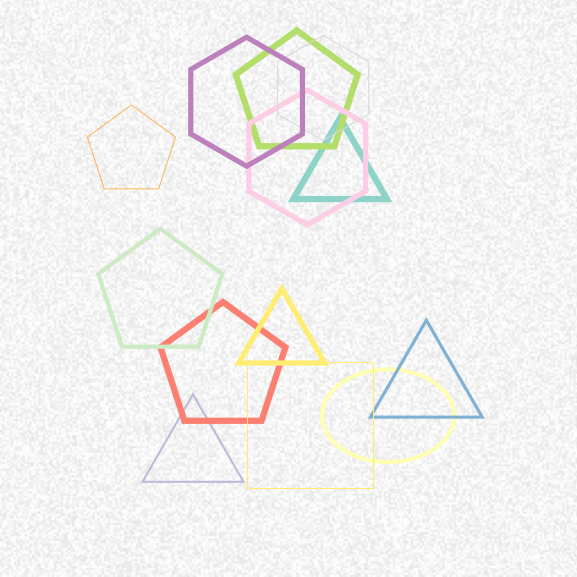[{"shape": "triangle", "thickness": 3, "radius": 0.47, "center": [0.589, 0.701]}, {"shape": "oval", "thickness": 2, "radius": 0.57, "center": [0.672, 0.279]}, {"shape": "triangle", "thickness": 1, "radius": 0.51, "center": [0.334, 0.215]}, {"shape": "pentagon", "thickness": 3, "radius": 0.57, "center": [0.386, 0.362]}, {"shape": "triangle", "thickness": 1.5, "radius": 0.56, "center": [0.738, 0.333]}, {"shape": "pentagon", "thickness": 0.5, "radius": 0.4, "center": [0.228, 0.737]}, {"shape": "pentagon", "thickness": 3, "radius": 0.55, "center": [0.514, 0.836]}, {"shape": "hexagon", "thickness": 2.5, "radius": 0.58, "center": [0.532, 0.726]}, {"shape": "hexagon", "thickness": 0.5, "radius": 0.46, "center": [0.56, 0.847]}, {"shape": "hexagon", "thickness": 2.5, "radius": 0.56, "center": [0.427, 0.823]}, {"shape": "pentagon", "thickness": 2, "radius": 0.56, "center": [0.278, 0.49]}, {"shape": "square", "thickness": 0.5, "radius": 0.54, "center": [0.536, 0.263]}, {"shape": "triangle", "thickness": 2.5, "radius": 0.43, "center": [0.488, 0.414]}]